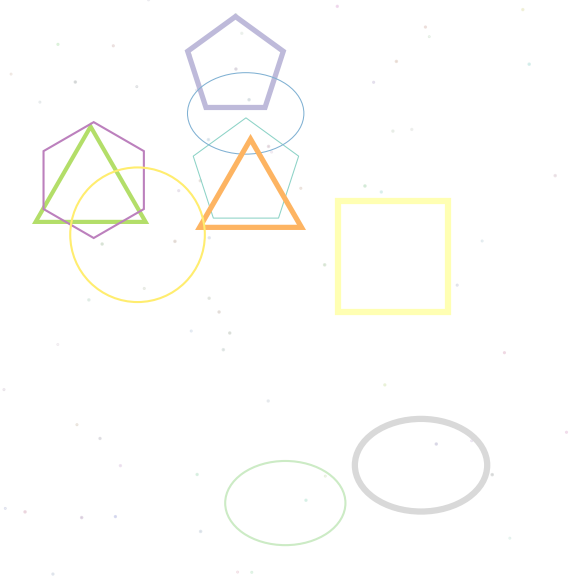[{"shape": "pentagon", "thickness": 0.5, "radius": 0.48, "center": [0.426, 0.699]}, {"shape": "square", "thickness": 3, "radius": 0.48, "center": [0.681, 0.555]}, {"shape": "pentagon", "thickness": 2.5, "radius": 0.44, "center": [0.408, 0.883]}, {"shape": "oval", "thickness": 0.5, "radius": 0.5, "center": [0.425, 0.803]}, {"shape": "triangle", "thickness": 2.5, "radius": 0.51, "center": [0.434, 0.656]}, {"shape": "triangle", "thickness": 2, "radius": 0.55, "center": [0.157, 0.67]}, {"shape": "oval", "thickness": 3, "radius": 0.57, "center": [0.729, 0.194]}, {"shape": "hexagon", "thickness": 1, "radius": 0.5, "center": [0.162, 0.687]}, {"shape": "oval", "thickness": 1, "radius": 0.52, "center": [0.494, 0.128]}, {"shape": "circle", "thickness": 1, "radius": 0.58, "center": [0.238, 0.593]}]